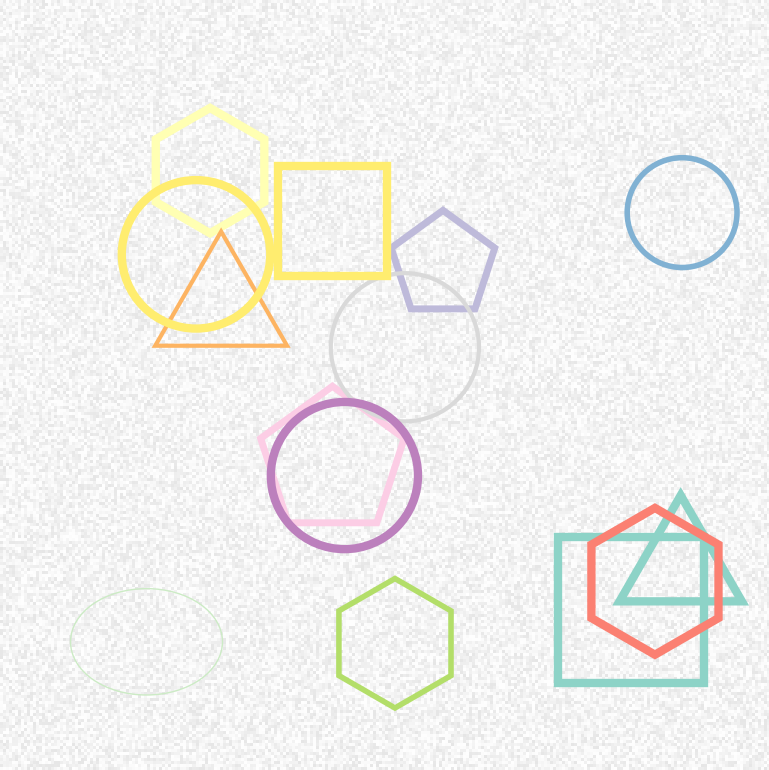[{"shape": "square", "thickness": 3, "radius": 0.47, "center": [0.819, 0.208]}, {"shape": "triangle", "thickness": 3, "radius": 0.46, "center": [0.884, 0.265]}, {"shape": "hexagon", "thickness": 3, "radius": 0.41, "center": [0.273, 0.778]}, {"shape": "pentagon", "thickness": 2.5, "radius": 0.35, "center": [0.575, 0.656]}, {"shape": "hexagon", "thickness": 3, "radius": 0.48, "center": [0.851, 0.245]}, {"shape": "circle", "thickness": 2, "radius": 0.36, "center": [0.886, 0.724]}, {"shape": "triangle", "thickness": 1.5, "radius": 0.49, "center": [0.287, 0.6]}, {"shape": "hexagon", "thickness": 2, "radius": 0.42, "center": [0.513, 0.165]}, {"shape": "pentagon", "thickness": 2.5, "radius": 0.49, "center": [0.432, 0.4]}, {"shape": "circle", "thickness": 1.5, "radius": 0.48, "center": [0.526, 0.549]}, {"shape": "circle", "thickness": 3, "radius": 0.48, "center": [0.447, 0.382]}, {"shape": "oval", "thickness": 0.5, "radius": 0.49, "center": [0.19, 0.166]}, {"shape": "circle", "thickness": 3, "radius": 0.48, "center": [0.255, 0.67]}, {"shape": "square", "thickness": 3, "radius": 0.36, "center": [0.432, 0.713]}]